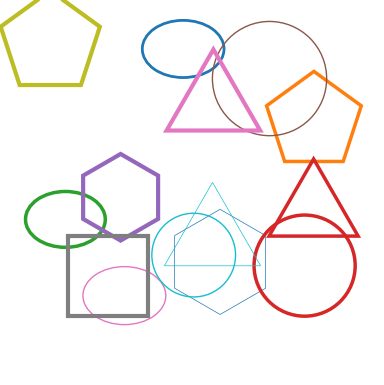[{"shape": "oval", "thickness": 2, "radius": 0.53, "center": [0.476, 0.873]}, {"shape": "hexagon", "thickness": 0.5, "radius": 0.68, "center": [0.572, 0.32]}, {"shape": "pentagon", "thickness": 2.5, "radius": 0.65, "center": [0.815, 0.685]}, {"shape": "oval", "thickness": 2.5, "radius": 0.52, "center": [0.17, 0.43]}, {"shape": "circle", "thickness": 2.5, "radius": 0.66, "center": [0.791, 0.31]}, {"shape": "triangle", "thickness": 2.5, "radius": 0.67, "center": [0.815, 0.454]}, {"shape": "hexagon", "thickness": 3, "radius": 0.56, "center": [0.313, 0.488]}, {"shape": "circle", "thickness": 1, "radius": 0.74, "center": [0.7, 0.796]}, {"shape": "oval", "thickness": 1, "radius": 0.54, "center": [0.323, 0.232]}, {"shape": "triangle", "thickness": 3, "radius": 0.7, "center": [0.554, 0.731]}, {"shape": "square", "thickness": 3, "radius": 0.52, "center": [0.28, 0.283]}, {"shape": "pentagon", "thickness": 3, "radius": 0.68, "center": [0.131, 0.889]}, {"shape": "triangle", "thickness": 0.5, "radius": 0.72, "center": [0.552, 0.382]}, {"shape": "circle", "thickness": 1, "radius": 0.54, "center": [0.503, 0.337]}]